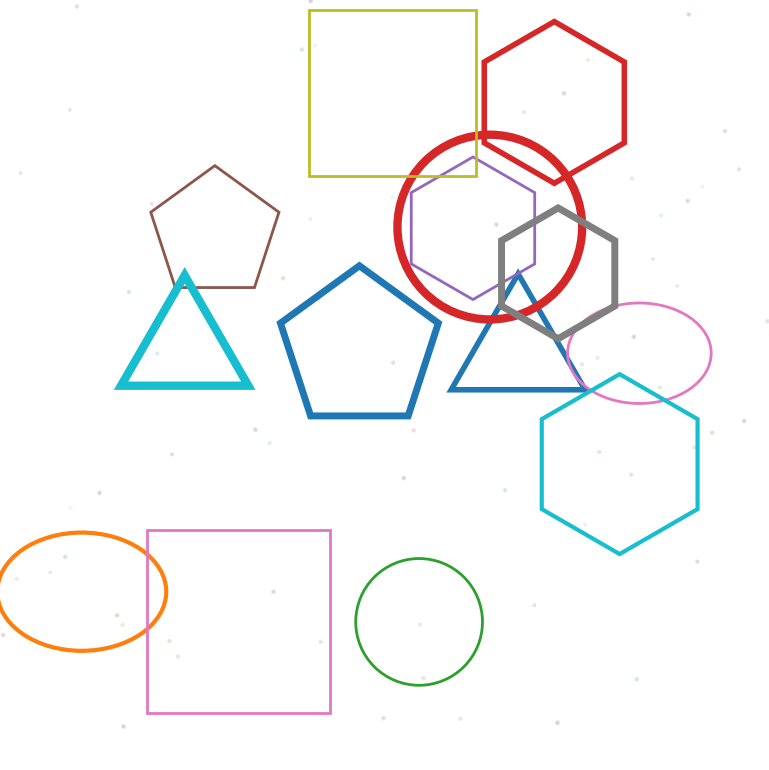[{"shape": "pentagon", "thickness": 2.5, "radius": 0.54, "center": [0.467, 0.547]}, {"shape": "triangle", "thickness": 2, "radius": 0.5, "center": [0.673, 0.544]}, {"shape": "oval", "thickness": 1.5, "radius": 0.55, "center": [0.106, 0.232]}, {"shape": "circle", "thickness": 1, "radius": 0.41, "center": [0.544, 0.192]}, {"shape": "circle", "thickness": 3, "radius": 0.6, "center": [0.636, 0.705]}, {"shape": "hexagon", "thickness": 2, "radius": 0.52, "center": [0.72, 0.867]}, {"shape": "hexagon", "thickness": 1, "radius": 0.46, "center": [0.614, 0.704]}, {"shape": "pentagon", "thickness": 1, "radius": 0.44, "center": [0.279, 0.697]}, {"shape": "square", "thickness": 1, "radius": 0.59, "center": [0.31, 0.193]}, {"shape": "oval", "thickness": 1, "radius": 0.47, "center": [0.83, 0.541]}, {"shape": "hexagon", "thickness": 2.5, "radius": 0.42, "center": [0.725, 0.645]}, {"shape": "square", "thickness": 1, "radius": 0.54, "center": [0.509, 0.879]}, {"shape": "hexagon", "thickness": 1.5, "radius": 0.58, "center": [0.805, 0.397]}, {"shape": "triangle", "thickness": 3, "radius": 0.48, "center": [0.24, 0.547]}]